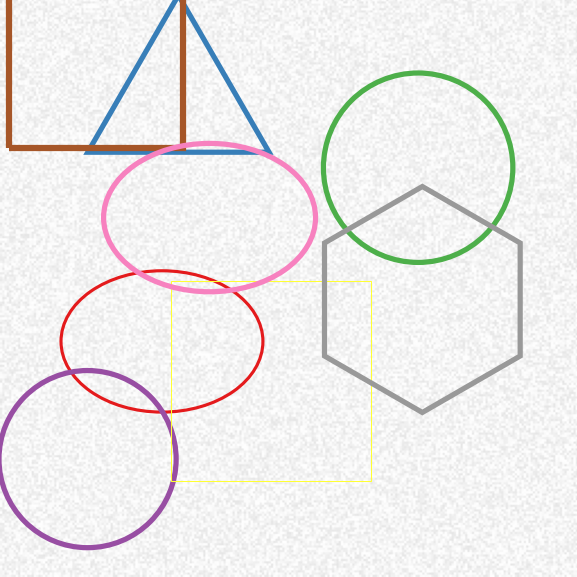[{"shape": "oval", "thickness": 1.5, "radius": 0.87, "center": [0.28, 0.408]}, {"shape": "triangle", "thickness": 2.5, "radius": 0.91, "center": [0.309, 0.826]}, {"shape": "circle", "thickness": 2.5, "radius": 0.82, "center": [0.724, 0.709]}, {"shape": "circle", "thickness": 2.5, "radius": 0.77, "center": [0.152, 0.204]}, {"shape": "square", "thickness": 0.5, "radius": 0.87, "center": [0.469, 0.339]}, {"shape": "square", "thickness": 3, "radius": 0.76, "center": [0.166, 0.895]}, {"shape": "oval", "thickness": 2.5, "radius": 0.92, "center": [0.363, 0.622]}, {"shape": "hexagon", "thickness": 2.5, "radius": 0.98, "center": [0.731, 0.481]}]